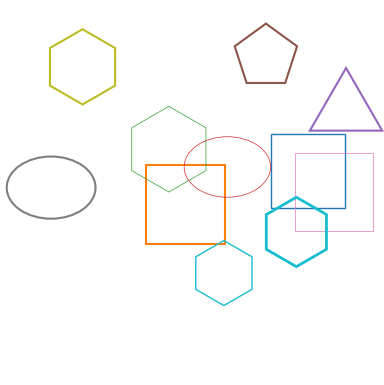[{"shape": "square", "thickness": 1, "radius": 0.48, "center": [0.8, 0.556]}, {"shape": "square", "thickness": 1.5, "radius": 0.51, "center": [0.482, 0.469]}, {"shape": "hexagon", "thickness": 0.5, "radius": 0.56, "center": [0.439, 0.612]}, {"shape": "oval", "thickness": 0.5, "radius": 0.56, "center": [0.591, 0.566]}, {"shape": "triangle", "thickness": 1.5, "radius": 0.54, "center": [0.899, 0.715]}, {"shape": "pentagon", "thickness": 1.5, "radius": 0.43, "center": [0.691, 0.853]}, {"shape": "square", "thickness": 0.5, "radius": 0.51, "center": [0.868, 0.502]}, {"shape": "oval", "thickness": 1.5, "radius": 0.58, "center": [0.133, 0.513]}, {"shape": "hexagon", "thickness": 1.5, "radius": 0.49, "center": [0.214, 0.826]}, {"shape": "hexagon", "thickness": 1, "radius": 0.42, "center": [0.582, 0.291]}, {"shape": "hexagon", "thickness": 2, "radius": 0.45, "center": [0.77, 0.398]}]